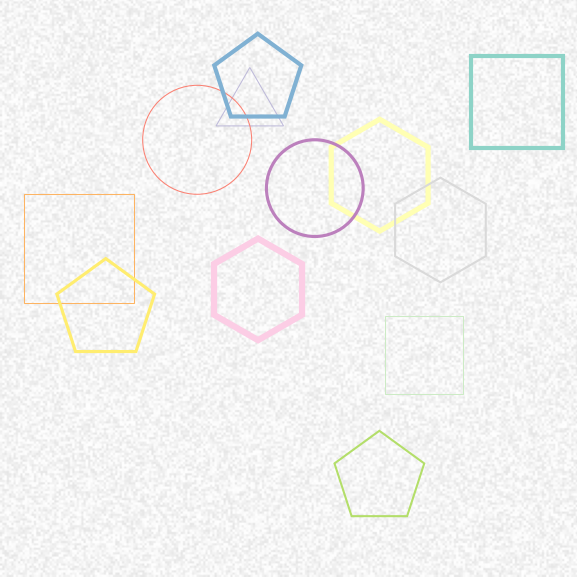[{"shape": "square", "thickness": 2, "radius": 0.4, "center": [0.895, 0.822]}, {"shape": "hexagon", "thickness": 2.5, "radius": 0.48, "center": [0.657, 0.696]}, {"shape": "triangle", "thickness": 0.5, "radius": 0.34, "center": [0.433, 0.815]}, {"shape": "circle", "thickness": 0.5, "radius": 0.47, "center": [0.341, 0.757]}, {"shape": "pentagon", "thickness": 2, "radius": 0.4, "center": [0.446, 0.861]}, {"shape": "square", "thickness": 0.5, "radius": 0.47, "center": [0.136, 0.569]}, {"shape": "pentagon", "thickness": 1, "radius": 0.41, "center": [0.657, 0.171]}, {"shape": "hexagon", "thickness": 3, "radius": 0.44, "center": [0.447, 0.498]}, {"shape": "hexagon", "thickness": 1, "radius": 0.45, "center": [0.763, 0.601]}, {"shape": "circle", "thickness": 1.5, "radius": 0.42, "center": [0.545, 0.673]}, {"shape": "square", "thickness": 0.5, "radius": 0.34, "center": [0.734, 0.384]}, {"shape": "pentagon", "thickness": 1.5, "radius": 0.44, "center": [0.183, 0.462]}]